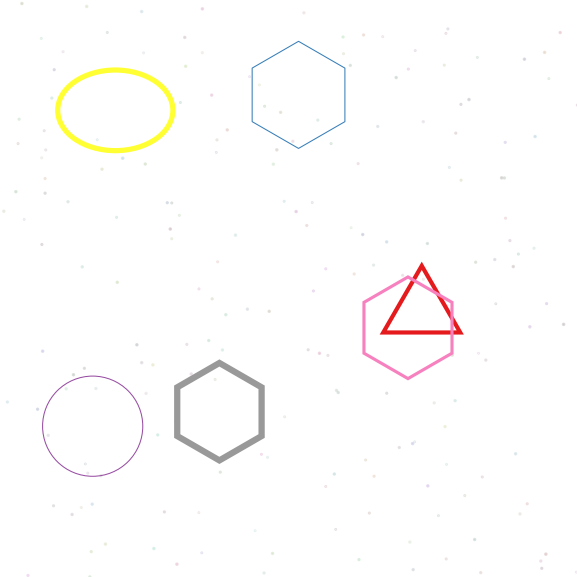[{"shape": "triangle", "thickness": 2, "radius": 0.38, "center": [0.73, 0.462]}, {"shape": "hexagon", "thickness": 0.5, "radius": 0.46, "center": [0.517, 0.835]}, {"shape": "circle", "thickness": 0.5, "radius": 0.43, "center": [0.16, 0.261]}, {"shape": "oval", "thickness": 2.5, "radius": 0.5, "center": [0.2, 0.808]}, {"shape": "hexagon", "thickness": 1.5, "radius": 0.44, "center": [0.706, 0.432]}, {"shape": "hexagon", "thickness": 3, "radius": 0.42, "center": [0.38, 0.286]}]